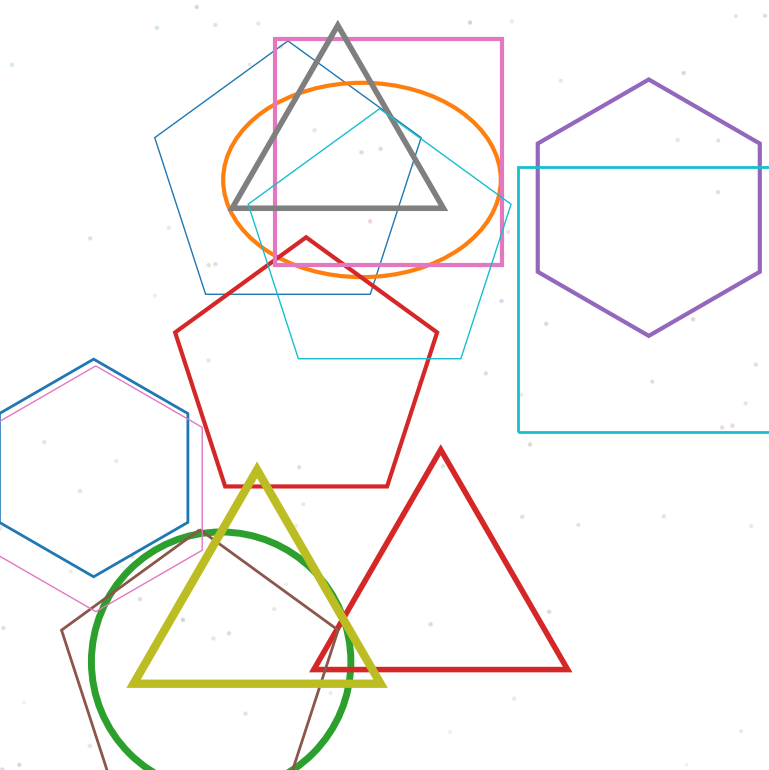[{"shape": "pentagon", "thickness": 0.5, "radius": 0.91, "center": [0.374, 0.765]}, {"shape": "hexagon", "thickness": 1, "radius": 0.71, "center": [0.122, 0.392]}, {"shape": "oval", "thickness": 1.5, "radius": 0.9, "center": [0.47, 0.766]}, {"shape": "circle", "thickness": 2.5, "radius": 0.84, "center": [0.287, 0.141]}, {"shape": "pentagon", "thickness": 1.5, "radius": 0.89, "center": [0.398, 0.513]}, {"shape": "triangle", "thickness": 2, "radius": 0.95, "center": [0.572, 0.226]}, {"shape": "hexagon", "thickness": 1.5, "radius": 0.83, "center": [0.843, 0.73]}, {"shape": "pentagon", "thickness": 1, "radius": 0.94, "center": [0.26, 0.123]}, {"shape": "square", "thickness": 1.5, "radius": 0.73, "center": [0.505, 0.802]}, {"shape": "hexagon", "thickness": 0.5, "radius": 0.8, "center": [0.124, 0.365]}, {"shape": "triangle", "thickness": 2, "radius": 0.79, "center": [0.439, 0.809]}, {"shape": "triangle", "thickness": 3, "radius": 0.93, "center": [0.334, 0.205]}, {"shape": "square", "thickness": 1, "radius": 0.86, "center": [0.845, 0.611]}, {"shape": "pentagon", "thickness": 0.5, "radius": 0.9, "center": [0.493, 0.679]}]